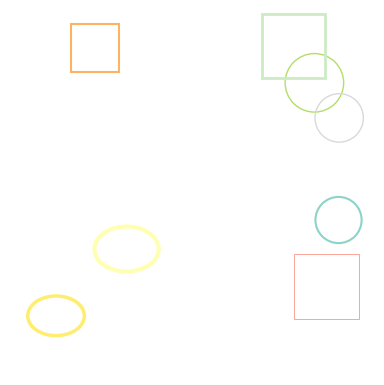[{"shape": "circle", "thickness": 1.5, "radius": 0.3, "center": [0.879, 0.429]}, {"shape": "oval", "thickness": 3, "radius": 0.42, "center": [0.329, 0.353]}, {"shape": "square", "thickness": 0.5, "radius": 0.42, "center": [0.848, 0.256]}, {"shape": "square", "thickness": 1.5, "radius": 0.31, "center": [0.247, 0.874]}, {"shape": "circle", "thickness": 1, "radius": 0.38, "center": [0.817, 0.785]}, {"shape": "circle", "thickness": 1, "radius": 0.31, "center": [0.881, 0.694]}, {"shape": "square", "thickness": 2, "radius": 0.41, "center": [0.762, 0.88]}, {"shape": "oval", "thickness": 2.5, "radius": 0.37, "center": [0.146, 0.18]}]